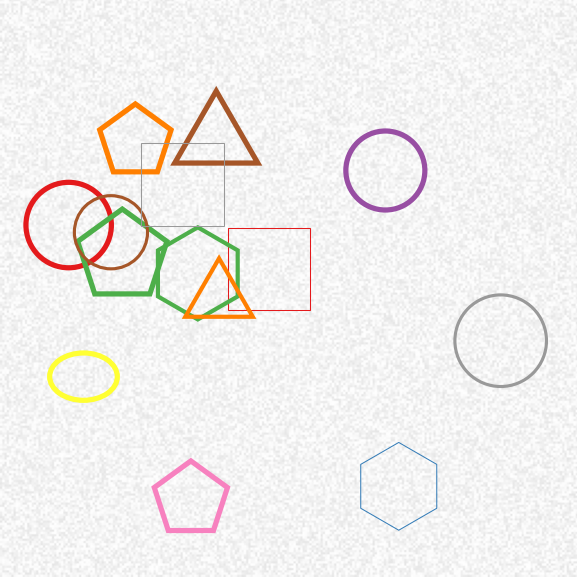[{"shape": "square", "thickness": 0.5, "radius": 0.35, "center": [0.466, 0.533]}, {"shape": "circle", "thickness": 2.5, "radius": 0.37, "center": [0.119, 0.609]}, {"shape": "hexagon", "thickness": 0.5, "radius": 0.38, "center": [0.69, 0.157]}, {"shape": "hexagon", "thickness": 2, "radius": 0.4, "center": [0.343, 0.526]}, {"shape": "pentagon", "thickness": 2.5, "radius": 0.41, "center": [0.212, 0.556]}, {"shape": "circle", "thickness": 2.5, "radius": 0.34, "center": [0.667, 0.704]}, {"shape": "pentagon", "thickness": 2.5, "radius": 0.32, "center": [0.234, 0.754]}, {"shape": "triangle", "thickness": 2, "radius": 0.34, "center": [0.379, 0.484]}, {"shape": "oval", "thickness": 2.5, "radius": 0.29, "center": [0.145, 0.347]}, {"shape": "circle", "thickness": 1.5, "radius": 0.32, "center": [0.192, 0.597]}, {"shape": "triangle", "thickness": 2.5, "radius": 0.42, "center": [0.374, 0.758]}, {"shape": "pentagon", "thickness": 2.5, "radius": 0.33, "center": [0.331, 0.134]}, {"shape": "circle", "thickness": 1.5, "radius": 0.4, "center": [0.867, 0.409]}, {"shape": "square", "thickness": 0.5, "radius": 0.36, "center": [0.316, 0.68]}]